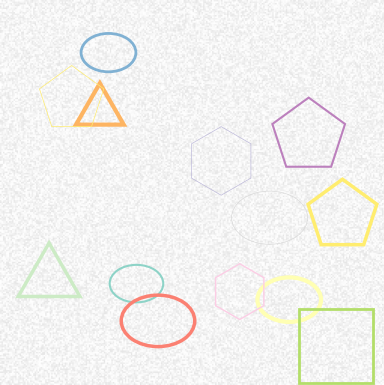[{"shape": "oval", "thickness": 1.5, "radius": 0.35, "center": [0.354, 0.263]}, {"shape": "oval", "thickness": 3, "radius": 0.41, "center": [0.751, 0.222]}, {"shape": "hexagon", "thickness": 0.5, "radius": 0.45, "center": [0.575, 0.582]}, {"shape": "oval", "thickness": 2.5, "radius": 0.48, "center": [0.41, 0.167]}, {"shape": "oval", "thickness": 2, "radius": 0.36, "center": [0.282, 0.863]}, {"shape": "triangle", "thickness": 3, "radius": 0.36, "center": [0.259, 0.712]}, {"shape": "square", "thickness": 2, "radius": 0.48, "center": [0.872, 0.101]}, {"shape": "hexagon", "thickness": 1, "radius": 0.36, "center": [0.623, 0.243]}, {"shape": "oval", "thickness": 0.5, "radius": 0.49, "center": [0.7, 0.434]}, {"shape": "pentagon", "thickness": 1.5, "radius": 0.5, "center": [0.802, 0.647]}, {"shape": "triangle", "thickness": 2.5, "radius": 0.46, "center": [0.127, 0.276]}, {"shape": "pentagon", "thickness": 0.5, "radius": 0.44, "center": [0.186, 0.742]}, {"shape": "pentagon", "thickness": 2.5, "radius": 0.47, "center": [0.89, 0.44]}]